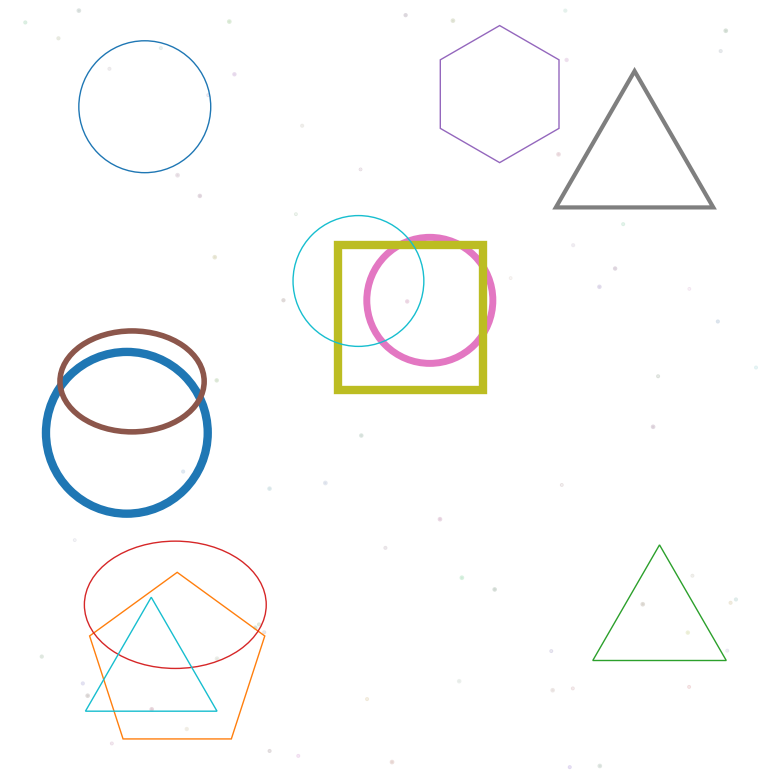[{"shape": "circle", "thickness": 0.5, "radius": 0.43, "center": [0.188, 0.861]}, {"shape": "circle", "thickness": 3, "radius": 0.53, "center": [0.165, 0.438]}, {"shape": "pentagon", "thickness": 0.5, "radius": 0.6, "center": [0.23, 0.137]}, {"shape": "triangle", "thickness": 0.5, "radius": 0.5, "center": [0.857, 0.192]}, {"shape": "oval", "thickness": 0.5, "radius": 0.59, "center": [0.228, 0.215]}, {"shape": "hexagon", "thickness": 0.5, "radius": 0.45, "center": [0.649, 0.878]}, {"shape": "oval", "thickness": 2, "radius": 0.47, "center": [0.172, 0.505]}, {"shape": "circle", "thickness": 2.5, "radius": 0.41, "center": [0.558, 0.61]}, {"shape": "triangle", "thickness": 1.5, "radius": 0.59, "center": [0.824, 0.79]}, {"shape": "square", "thickness": 3, "radius": 0.47, "center": [0.533, 0.588]}, {"shape": "circle", "thickness": 0.5, "radius": 0.42, "center": [0.466, 0.635]}, {"shape": "triangle", "thickness": 0.5, "radius": 0.49, "center": [0.196, 0.126]}]